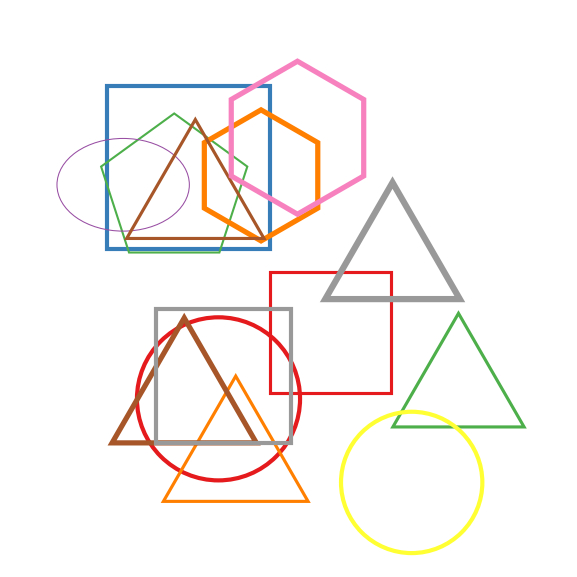[{"shape": "square", "thickness": 1.5, "radius": 0.52, "center": [0.572, 0.423]}, {"shape": "circle", "thickness": 2, "radius": 0.71, "center": [0.378, 0.308]}, {"shape": "square", "thickness": 2, "radius": 0.71, "center": [0.326, 0.709]}, {"shape": "pentagon", "thickness": 1, "radius": 0.67, "center": [0.302, 0.67]}, {"shape": "triangle", "thickness": 1.5, "radius": 0.66, "center": [0.794, 0.325]}, {"shape": "oval", "thickness": 0.5, "radius": 0.57, "center": [0.213, 0.679]}, {"shape": "hexagon", "thickness": 2.5, "radius": 0.57, "center": [0.452, 0.695]}, {"shape": "triangle", "thickness": 1.5, "radius": 0.72, "center": [0.408, 0.203]}, {"shape": "circle", "thickness": 2, "radius": 0.61, "center": [0.713, 0.164]}, {"shape": "triangle", "thickness": 1.5, "radius": 0.69, "center": [0.338, 0.655]}, {"shape": "triangle", "thickness": 2.5, "radius": 0.72, "center": [0.319, 0.304]}, {"shape": "hexagon", "thickness": 2.5, "radius": 0.66, "center": [0.515, 0.761]}, {"shape": "triangle", "thickness": 3, "radius": 0.67, "center": [0.68, 0.549]}, {"shape": "square", "thickness": 2, "radius": 0.58, "center": [0.387, 0.349]}]